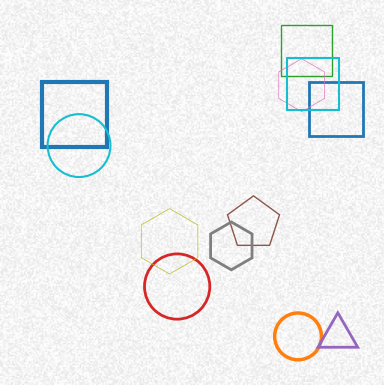[{"shape": "square", "thickness": 2, "radius": 0.35, "center": [0.873, 0.717]}, {"shape": "square", "thickness": 3, "radius": 0.42, "center": [0.193, 0.702]}, {"shape": "circle", "thickness": 2.5, "radius": 0.3, "center": [0.774, 0.126]}, {"shape": "square", "thickness": 1, "radius": 0.33, "center": [0.797, 0.869]}, {"shape": "circle", "thickness": 2, "radius": 0.42, "center": [0.46, 0.256]}, {"shape": "triangle", "thickness": 2, "radius": 0.3, "center": [0.878, 0.128]}, {"shape": "pentagon", "thickness": 1, "radius": 0.36, "center": [0.658, 0.42]}, {"shape": "hexagon", "thickness": 0.5, "radius": 0.34, "center": [0.784, 0.779]}, {"shape": "hexagon", "thickness": 2, "radius": 0.31, "center": [0.601, 0.361]}, {"shape": "hexagon", "thickness": 0.5, "radius": 0.42, "center": [0.44, 0.373]}, {"shape": "square", "thickness": 1.5, "radius": 0.34, "center": [0.812, 0.782]}, {"shape": "circle", "thickness": 1.5, "radius": 0.41, "center": [0.205, 0.622]}]